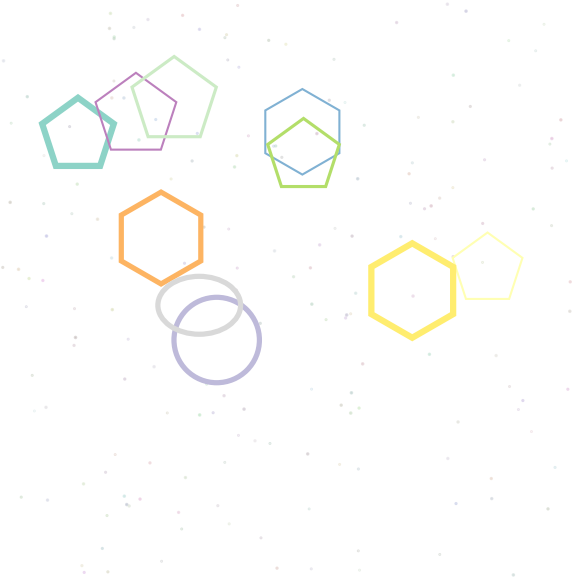[{"shape": "pentagon", "thickness": 3, "radius": 0.33, "center": [0.135, 0.765]}, {"shape": "pentagon", "thickness": 1, "radius": 0.32, "center": [0.844, 0.533]}, {"shape": "circle", "thickness": 2.5, "radius": 0.37, "center": [0.375, 0.41]}, {"shape": "hexagon", "thickness": 1, "radius": 0.37, "center": [0.524, 0.771]}, {"shape": "hexagon", "thickness": 2.5, "radius": 0.4, "center": [0.279, 0.587]}, {"shape": "pentagon", "thickness": 1.5, "radius": 0.33, "center": [0.526, 0.729]}, {"shape": "oval", "thickness": 2.5, "radius": 0.36, "center": [0.345, 0.471]}, {"shape": "pentagon", "thickness": 1, "radius": 0.37, "center": [0.235, 0.8]}, {"shape": "pentagon", "thickness": 1.5, "radius": 0.38, "center": [0.302, 0.825]}, {"shape": "hexagon", "thickness": 3, "radius": 0.41, "center": [0.714, 0.496]}]